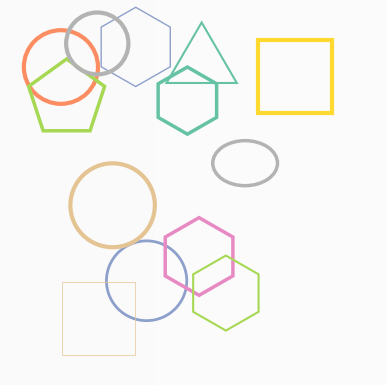[{"shape": "hexagon", "thickness": 2.5, "radius": 0.44, "center": [0.484, 0.739]}, {"shape": "triangle", "thickness": 1.5, "radius": 0.52, "center": [0.52, 0.837]}, {"shape": "circle", "thickness": 3, "radius": 0.48, "center": [0.157, 0.826]}, {"shape": "hexagon", "thickness": 1, "radius": 0.51, "center": [0.35, 0.878]}, {"shape": "circle", "thickness": 2, "radius": 0.52, "center": [0.378, 0.271]}, {"shape": "hexagon", "thickness": 2.5, "radius": 0.5, "center": [0.514, 0.334]}, {"shape": "pentagon", "thickness": 2.5, "radius": 0.52, "center": [0.172, 0.744]}, {"shape": "hexagon", "thickness": 1.5, "radius": 0.49, "center": [0.583, 0.239]}, {"shape": "square", "thickness": 3, "radius": 0.48, "center": [0.76, 0.802]}, {"shape": "square", "thickness": 0.5, "radius": 0.47, "center": [0.253, 0.174]}, {"shape": "circle", "thickness": 3, "radius": 0.54, "center": [0.291, 0.467]}, {"shape": "circle", "thickness": 3, "radius": 0.4, "center": [0.251, 0.887]}, {"shape": "oval", "thickness": 2.5, "radius": 0.42, "center": [0.633, 0.576]}]